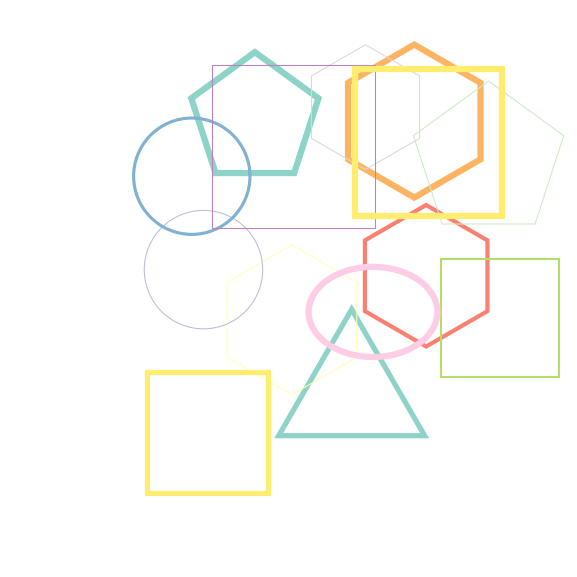[{"shape": "pentagon", "thickness": 3, "radius": 0.58, "center": [0.441, 0.793]}, {"shape": "triangle", "thickness": 2.5, "radius": 0.73, "center": [0.609, 0.318]}, {"shape": "hexagon", "thickness": 0.5, "radius": 0.65, "center": [0.505, 0.445]}, {"shape": "circle", "thickness": 0.5, "radius": 0.51, "center": [0.352, 0.532]}, {"shape": "hexagon", "thickness": 2, "radius": 0.61, "center": [0.738, 0.522]}, {"shape": "circle", "thickness": 1.5, "radius": 0.5, "center": [0.332, 0.694]}, {"shape": "hexagon", "thickness": 3, "radius": 0.66, "center": [0.717, 0.789]}, {"shape": "square", "thickness": 1, "radius": 0.51, "center": [0.865, 0.449]}, {"shape": "oval", "thickness": 3, "radius": 0.56, "center": [0.646, 0.459]}, {"shape": "hexagon", "thickness": 0.5, "radius": 0.54, "center": [0.633, 0.814]}, {"shape": "square", "thickness": 0.5, "radius": 0.7, "center": [0.508, 0.746]}, {"shape": "pentagon", "thickness": 0.5, "radius": 0.68, "center": [0.846, 0.722]}, {"shape": "square", "thickness": 3, "radius": 0.63, "center": [0.742, 0.753]}, {"shape": "square", "thickness": 2.5, "radius": 0.53, "center": [0.359, 0.25]}]